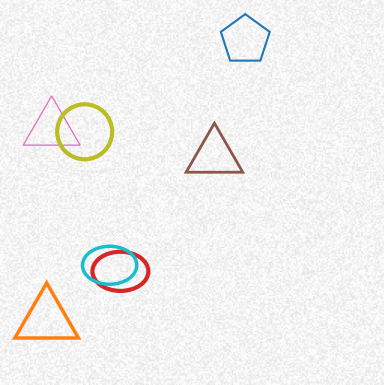[{"shape": "pentagon", "thickness": 1.5, "radius": 0.33, "center": [0.637, 0.897]}, {"shape": "triangle", "thickness": 2.5, "radius": 0.48, "center": [0.121, 0.17]}, {"shape": "oval", "thickness": 3, "radius": 0.36, "center": [0.313, 0.295]}, {"shape": "triangle", "thickness": 2, "radius": 0.42, "center": [0.557, 0.595]}, {"shape": "triangle", "thickness": 1, "radius": 0.43, "center": [0.134, 0.666]}, {"shape": "circle", "thickness": 3, "radius": 0.36, "center": [0.22, 0.658]}, {"shape": "oval", "thickness": 2.5, "radius": 0.35, "center": [0.285, 0.311]}]